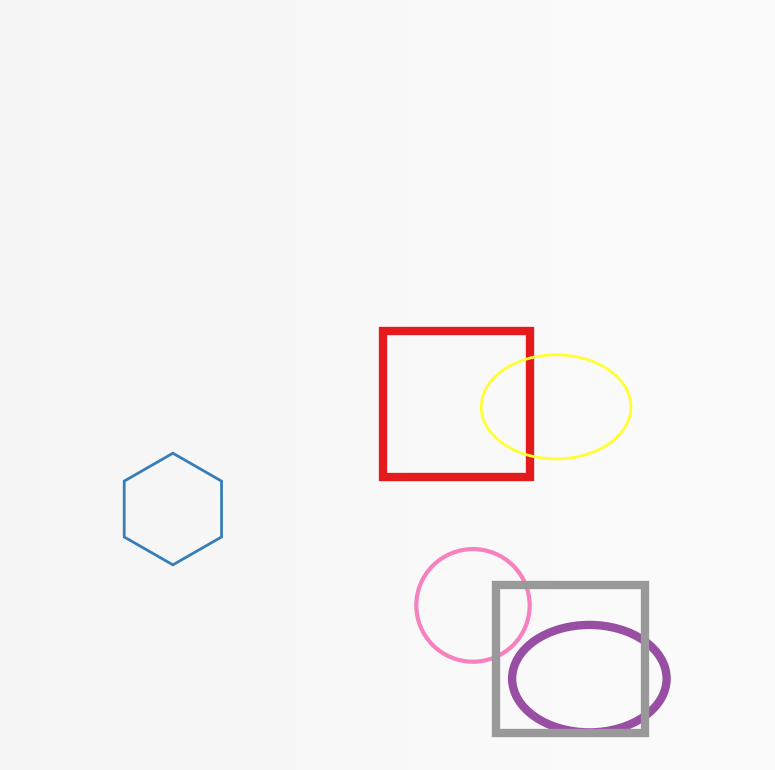[{"shape": "square", "thickness": 3, "radius": 0.48, "center": [0.589, 0.475]}, {"shape": "hexagon", "thickness": 1, "radius": 0.36, "center": [0.223, 0.339]}, {"shape": "oval", "thickness": 3, "radius": 0.5, "center": [0.76, 0.119]}, {"shape": "oval", "thickness": 1, "radius": 0.48, "center": [0.718, 0.472]}, {"shape": "circle", "thickness": 1.5, "radius": 0.37, "center": [0.61, 0.214]}, {"shape": "square", "thickness": 3, "radius": 0.48, "center": [0.736, 0.144]}]